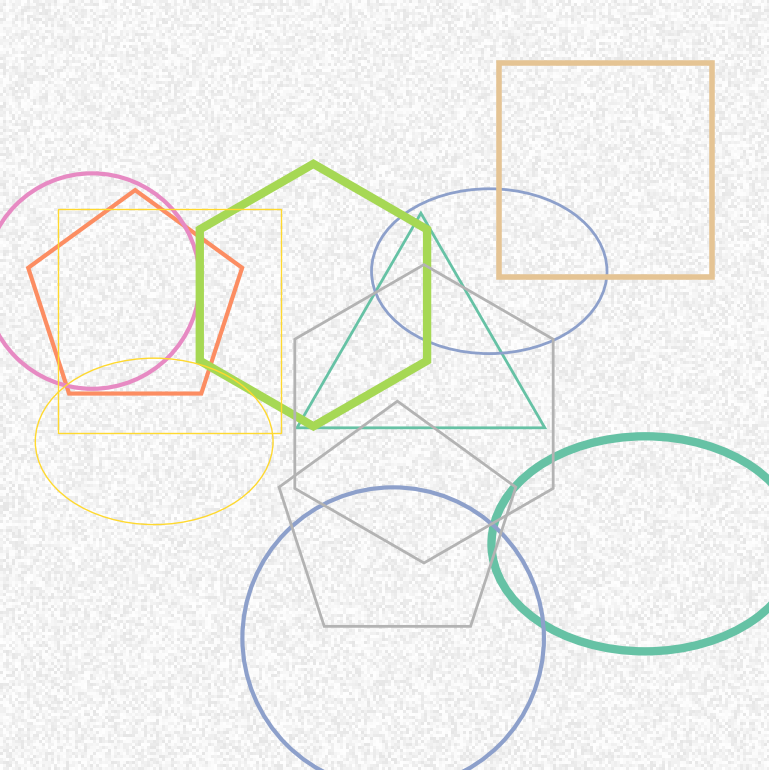[{"shape": "oval", "thickness": 3, "radius": 1.0, "center": [0.838, 0.294]}, {"shape": "triangle", "thickness": 1, "radius": 0.93, "center": [0.547, 0.537]}, {"shape": "pentagon", "thickness": 1.5, "radius": 0.73, "center": [0.176, 0.607]}, {"shape": "circle", "thickness": 1.5, "radius": 0.98, "center": [0.511, 0.171]}, {"shape": "oval", "thickness": 1, "radius": 0.76, "center": [0.635, 0.648]}, {"shape": "circle", "thickness": 1.5, "radius": 0.7, "center": [0.12, 0.635]}, {"shape": "hexagon", "thickness": 3, "radius": 0.85, "center": [0.407, 0.617]}, {"shape": "oval", "thickness": 0.5, "radius": 0.77, "center": [0.2, 0.427]}, {"shape": "square", "thickness": 0.5, "radius": 0.73, "center": [0.22, 0.583]}, {"shape": "square", "thickness": 2, "radius": 0.69, "center": [0.786, 0.78]}, {"shape": "pentagon", "thickness": 1, "radius": 0.81, "center": [0.516, 0.317]}, {"shape": "hexagon", "thickness": 1, "radius": 0.97, "center": [0.551, 0.463]}]